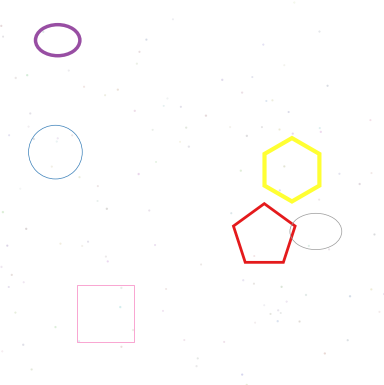[{"shape": "pentagon", "thickness": 2, "radius": 0.42, "center": [0.686, 0.387]}, {"shape": "circle", "thickness": 0.5, "radius": 0.35, "center": [0.144, 0.605]}, {"shape": "oval", "thickness": 2.5, "radius": 0.29, "center": [0.15, 0.896]}, {"shape": "hexagon", "thickness": 3, "radius": 0.41, "center": [0.758, 0.559]}, {"shape": "square", "thickness": 0.5, "radius": 0.37, "center": [0.274, 0.186]}, {"shape": "oval", "thickness": 0.5, "radius": 0.34, "center": [0.82, 0.399]}]